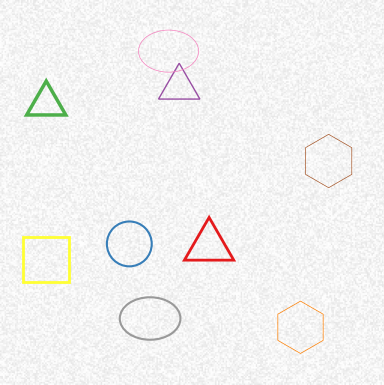[{"shape": "triangle", "thickness": 2, "radius": 0.37, "center": [0.543, 0.361]}, {"shape": "circle", "thickness": 1.5, "radius": 0.29, "center": [0.336, 0.366]}, {"shape": "triangle", "thickness": 2.5, "radius": 0.29, "center": [0.12, 0.731]}, {"shape": "triangle", "thickness": 1, "radius": 0.31, "center": [0.465, 0.774]}, {"shape": "hexagon", "thickness": 0.5, "radius": 0.34, "center": [0.781, 0.15]}, {"shape": "square", "thickness": 2, "radius": 0.3, "center": [0.119, 0.326]}, {"shape": "hexagon", "thickness": 0.5, "radius": 0.35, "center": [0.854, 0.582]}, {"shape": "oval", "thickness": 0.5, "radius": 0.39, "center": [0.438, 0.867]}, {"shape": "oval", "thickness": 1.5, "radius": 0.39, "center": [0.39, 0.173]}]